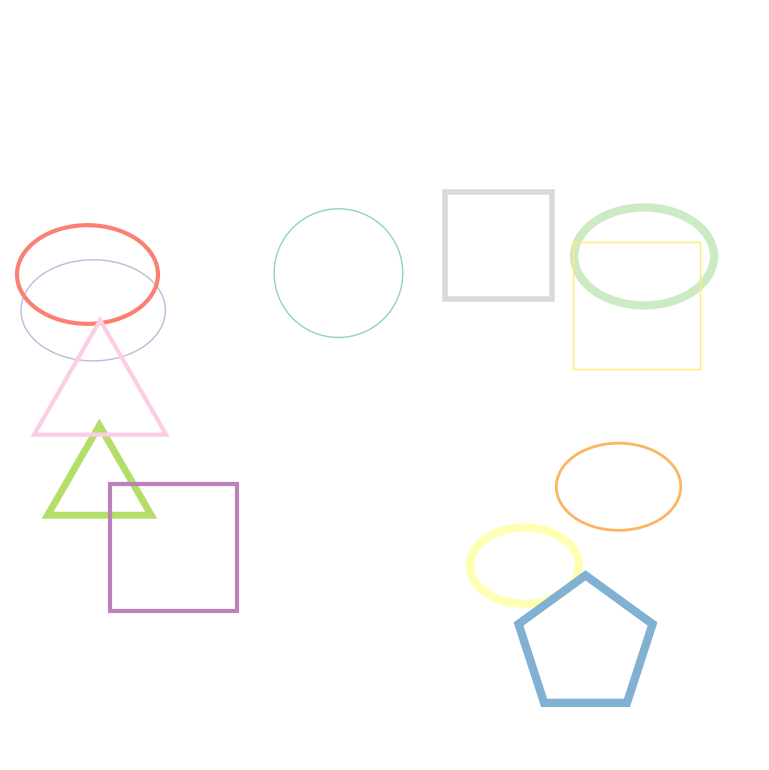[{"shape": "circle", "thickness": 0.5, "radius": 0.42, "center": [0.44, 0.645]}, {"shape": "oval", "thickness": 3, "radius": 0.35, "center": [0.681, 0.265]}, {"shape": "oval", "thickness": 0.5, "radius": 0.47, "center": [0.121, 0.597]}, {"shape": "oval", "thickness": 1.5, "radius": 0.46, "center": [0.114, 0.643]}, {"shape": "pentagon", "thickness": 3, "radius": 0.46, "center": [0.76, 0.161]}, {"shape": "oval", "thickness": 1, "radius": 0.4, "center": [0.803, 0.368]}, {"shape": "triangle", "thickness": 2.5, "radius": 0.39, "center": [0.129, 0.37]}, {"shape": "triangle", "thickness": 1.5, "radius": 0.5, "center": [0.13, 0.485]}, {"shape": "square", "thickness": 2, "radius": 0.35, "center": [0.647, 0.681]}, {"shape": "square", "thickness": 1.5, "radius": 0.41, "center": [0.225, 0.289]}, {"shape": "oval", "thickness": 3, "radius": 0.45, "center": [0.836, 0.667]}, {"shape": "square", "thickness": 0.5, "radius": 0.41, "center": [0.826, 0.604]}]